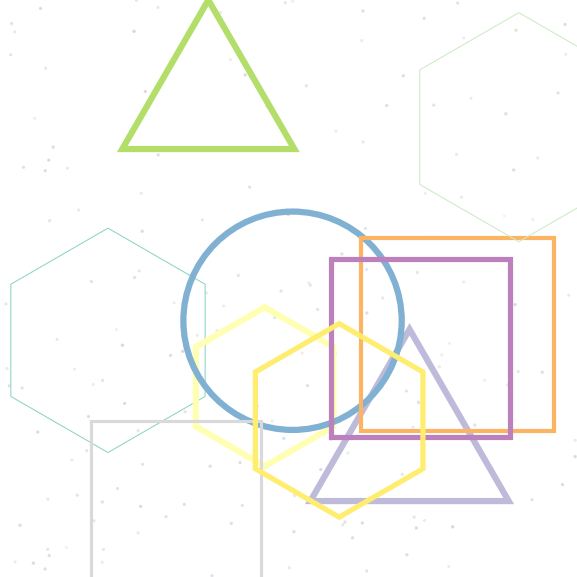[{"shape": "hexagon", "thickness": 0.5, "radius": 0.97, "center": [0.187, 0.41]}, {"shape": "hexagon", "thickness": 3, "radius": 0.69, "center": [0.458, 0.329]}, {"shape": "triangle", "thickness": 3, "radius": 0.99, "center": [0.709, 0.231]}, {"shape": "circle", "thickness": 3, "radius": 0.95, "center": [0.507, 0.444]}, {"shape": "square", "thickness": 2, "radius": 0.84, "center": [0.792, 0.421]}, {"shape": "triangle", "thickness": 3, "radius": 0.86, "center": [0.361, 0.827]}, {"shape": "square", "thickness": 1.5, "radius": 0.73, "center": [0.305, 0.123]}, {"shape": "square", "thickness": 2.5, "radius": 0.77, "center": [0.728, 0.397]}, {"shape": "hexagon", "thickness": 0.5, "radius": 0.99, "center": [0.898, 0.779]}, {"shape": "hexagon", "thickness": 2.5, "radius": 0.84, "center": [0.587, 0.271]}]